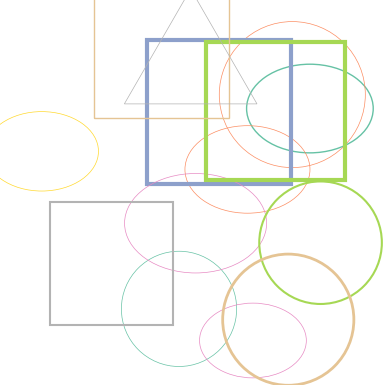[{"shape": "circle", "thickness": 0.5, "radius": 0.75, "center": [0.465, 0.198]}, {"shape": "oval", "thickness": 1, "radius": 0.82, "center": [0.805, 0.718]}, {"shape": "oval", "thickness": 0.5, "radius": 0.81, "center": [0.643, 0.56]}, {"shape": "circle", "thickness": 0.5, "radius": 0.95, "center": [0.759, 0.754]}, {"shape": "square", "thickness": 3, "radius": 0.93, "center": [0.568, 0.708]}, {"shape": "oval", "thickness": 0.5, "radius": 0.69, "center": [0.657, 0.116]}, {"shape": "oval", "thickness": 0.5, "radius": 0.92, "center": [0.508, 0.42]}, {"shape": "circle", "thickness": 1.5, "radius": 0.8, "center": [0.833, 0.37]}, {"shape": "square", "thickness": 3, "radius": 0.9, "center": [0.715, 0.711]}, {"shape": "oval", "thickness": 0.5, "radius": 0.74, "center": [0.108, 0.607]}, {"shape": "square", "thickness": 1, "radius": 0.88, "center": [0.419, 0.87]}, {"shape": "circle", "thickness": 2, "radius": 0.85, "center": [0.749, 0.17]}, {"shape": "square", "thickness": 1.5, "radius": 0.8, "center": [0.29, 0.316]}, {"shape": "triangle", "thickness": 0.5, "radius": 0.99, "center": [0.495, 0.83]}]